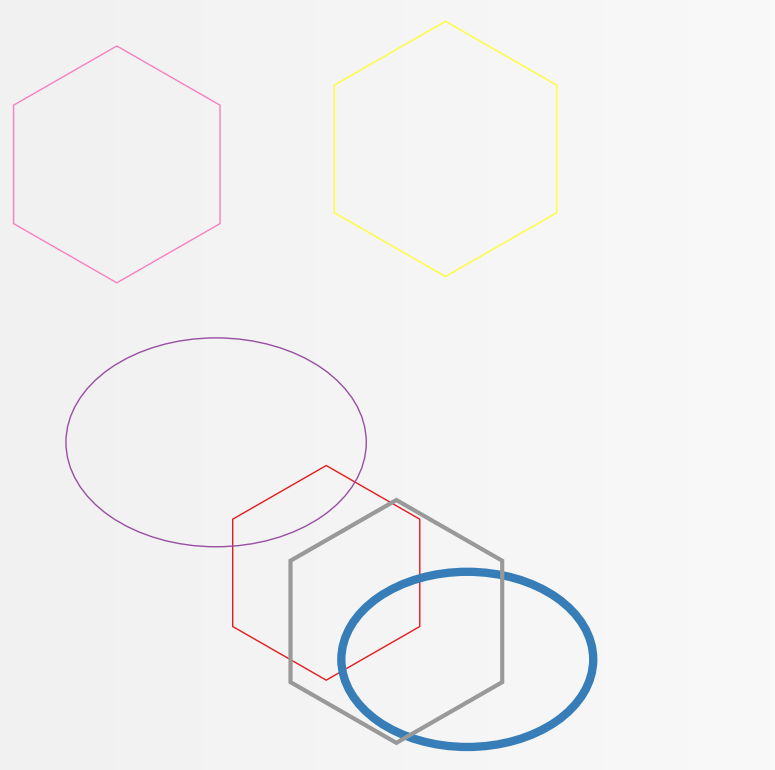[{"shape": "hexagon", "thickness": 0.5, "radius": 0.7, "center": [0.421, 0.256]}, {"shape": "oval", "thickness": 3, "radius": 0.81, "center": [0.603, 0.144]}, {"shape": "oval", "thickness": 0.5, "radius": 0.97, "center": [0.279, 0.426]}, {"shape": "hexagon", "thickness": 0.5, "radius": 0.83, "center": [0.575, 0.807]}, {"shape": "hexagon", "thickness": 0.5, "radius": 0.77, "center": [0.151, 0.786]}, {"shape": "hexagon", "thickness": 1.5, "radius": 0.79, "center": [0.511, 0.193]}]